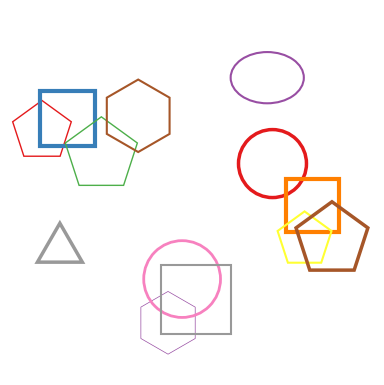[{"shape": "pentagon", "thickness": 1, "radius": 0.4, "center": [0.109, 0.659]}, {"shape": "circle", "thickness": 2.5, "radius": 0.44, "center": [0.708, 0.575]}, {"shape": "square", "thickness": 3, "radius": 0.36, "center": [0.175, 0.691]}, {"shape": "pentagon", "thickness": 1, "radius": 0.49, "center": [0.263, 0.598]}, {"shape": "oval", "thickness": 1.5, "radius": 0.48, "center": [0.694, 0.798]}, {"shape": "hexagon", "thickness": 0.5, "radius": 0.41, "center": [0.436, 0.162]}, {"shape": "square", "thickness": 3, "radius": 0.34, "center": [0.812, 0.465]}, {"shape": "pentagon", "thickness": 1.5, "radius": 0.37, "center": [0.791, 0.377]}, {"shape": "pentagon", "thickness": 2.5, "radius": 0.49, "center": [0.862, 0.378]}, {"shape": "hexagon", "thickness": 1.5, "radius": 0.47, "center": [0.359, 0.699]}, {"shape": "circle", "thickness": 2, "radius": 0.5, "center": [0.473, 0.275]}, {"shape": "square", "thickness": 1.5, "radius": 0.45, "center": [0.51, 0.223]}, {"shape": "triangle", "thickness": 2.5, "radius": 0.34, "center": [0.156, 0.353]}]